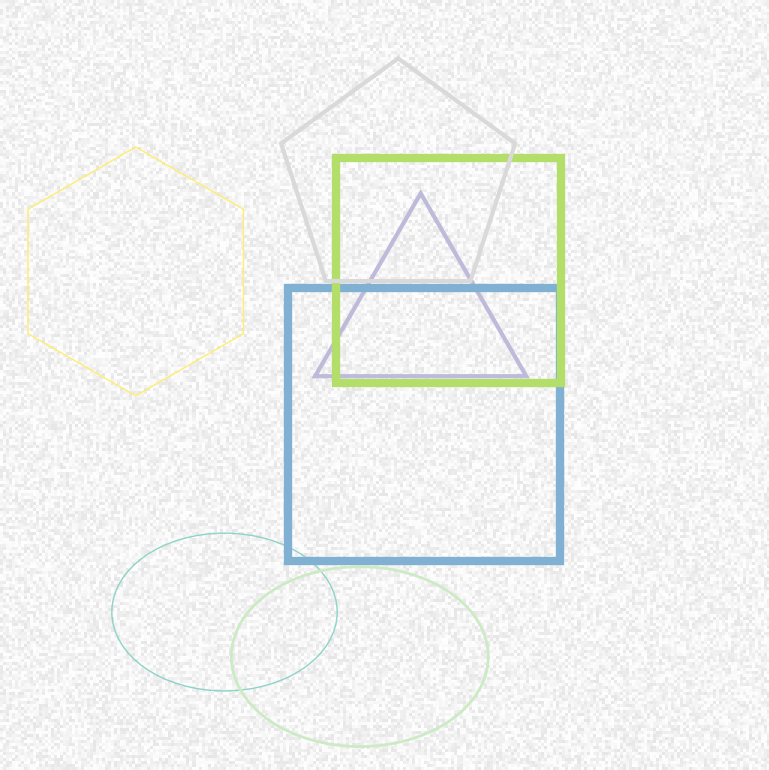[{"shape": "oval", "thickness": 0.5, "radius": 0.73, "center": [0.292, 0.205]}, {"shape": "triangle", "thickness": 1.5, "radius": 0.79, "center": [0.546, 0.591]}, {"shape": "square", "thickness": 3, "radius": 0.88, "center": [0.55, 0.449]}, {"shape": "square", "thickness": 3, "radius": 0.73, "center": [0.583, 0.649]}, {"shape": "pentagon", "thickness": 1.5, "radius": 0.8, "center": [0.517, 0.764]}, {"shape": "oval", "thickness": 1, "radius": 0.83, "center": [0.467, 0.147]}, {"shape": "hexagon", "thickness": 0.5, "radius": 0.81, "center": [0.176, 0.648]}]